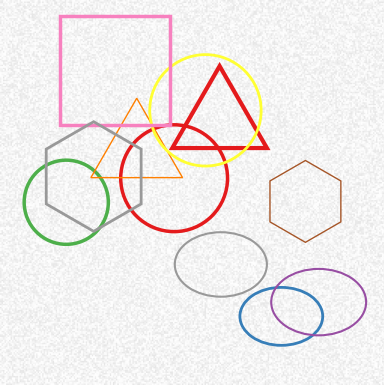[{"shape": "triangle", "thickness": 3, "radius": 0.71, "center": [0.57, 0.686]}, {"shape": "circle", "thickness": 2.5, "radius": 0.69, "center": [0.452, 0.537]}, {"shape": "oval", "thickness": 2, "radius": 0.54, "center": [0.731, 0.178]}, {"shape": "circle", "thickness": 2.5, "radius": 0.55, "center": [0.172, 0.475]}, {"shape": "oval", "thickness": 1.5, "radius": 0.62, "center": [0.828, 0.215]}, {"shape": "triangle", "thickness": 1, "radius": 0.69, "center": [0.355, 0.607]}, {"shape": "circle", "thickness": 2, "radius": 0.72, "center": [0.534, 0.713]}, {"shape": "hexagon", "thickness": 1, "radius": 0.53, "center": [0.793, 0.477]}, {"shape": "square", "thickness": 2.5, "radius": 0.71, "center": [0.298, 0.817]}, {"shape": "oval", "thickness": 1.5, "radius": 0.6, "center": [0.574, 0.313]}, {"shape": "hexagon", "thickness": 2, "radius": 0.71, "center": [0.243, 0.541]}]